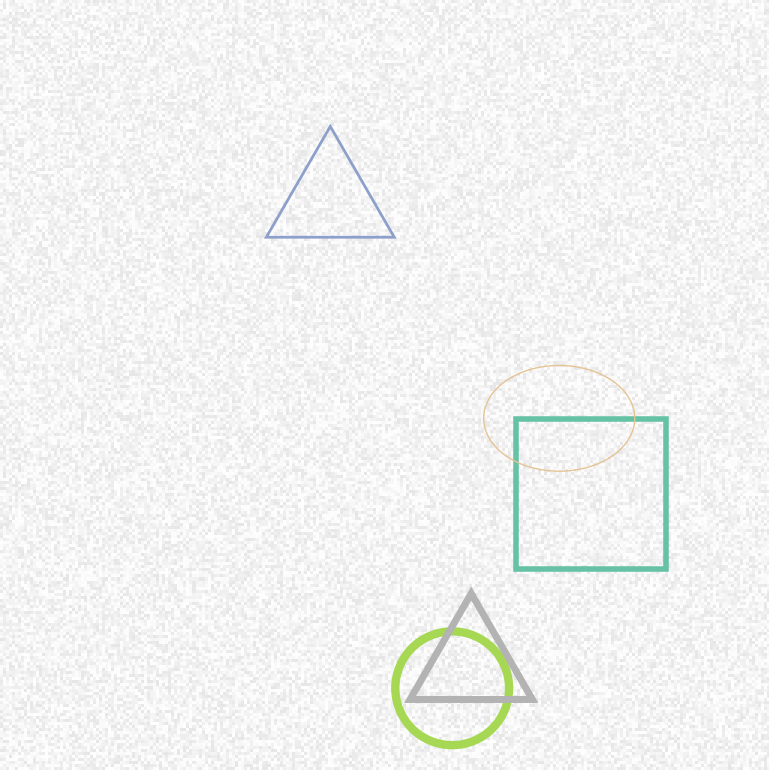[{"shape": "square", "thickness": 2, "radius": 0.49, "center": [0.767, 0.358]}, {"shape": "triangle", "thickness": 1, "radius": 0.48, "center": [0.429, 0.74]}, {"shape": "circle", "thickness": 3, "radius": 0.37, "center": [0.587, 0.106]}, {"shape": "oval", "thickness": 0.5, "radius": 0.49, "center": [0.726, 0.457]}, {"shape": "triangle", "thickness": 2.5, "radius": 0.46, "center": [0.612, 0.137]}]